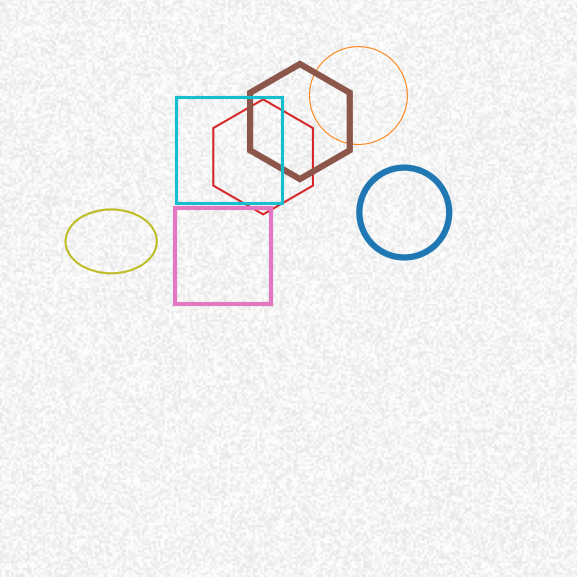[{"shape": "circle", "thickness": 3, "radius": 0.39, "center": [0.7, 0.631]}, {"shape": "circle", "thickness": 0.5, "radius": 0.42, "center": [0.621, 0.834]}, {"shape": "hexagon", "thickness": 1, "radius": 0.5, "center": [0.456, 0.728]}, {"shape": "hexagon", "thickness": 3, "radius": 0.5, "center": [0.519, 0.789]}, {"shape": "square", "thickness": 2, "radius": 0.42, "center": [0.386, 0.556]}, {"shape": "oval", "thickness": 1, "radius": 0.39, "center": [0.193, 0.581]}, {"shape": "square", "thickness": 1.5, "radius": 0.46, "center": [0.397, 0.739]}]